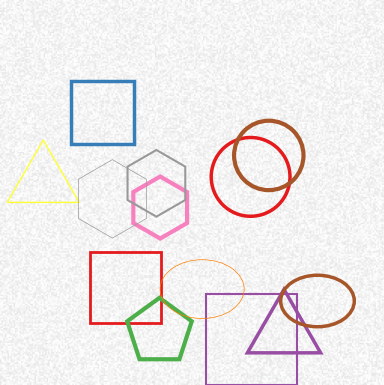[{"shape": "circle", "thickness": 2.5, "radius": 0.51, "center": [0.651, 0.541]}, {"shape": "square", "thickness": 2, "radius": 0.46, "center": [0.326, 0.253]}, {"shape": "square", "thickness": 2.5, "radius": 0.41, "center": [0.266, 0.707]}, {"shape": "pentagon", "thickness": 3, "radius": 0.44, "center": [0.414, 0.138]}, {"shape": "square", "thickness": 1.5, "radius": 0.59, "center": [0.654, 0.119]}, {"shape": "triangle", "thickness": 2.5, "radius": 0.55, "center": [0.738, 0.138]}, {"shape": "oval", "thickness": 0.5, "radius": 0.55, "center": [0.525, 0.249]}, {"shape": "triangle", "thickness": 1, "radius": 0.54, "center": [0.112, 0.528]}, {"shape": "circle", "thickness": 3, "radius": 0.45, "center": [0.698, 0.596]}, {"shape": "oval", "thickness": 2.5, "radius": 0.48, "center": [0.825, 0.218]}, {"shape": "hexagon", "thickness": 3, "radius": 0.4, "center": [0.416, 0.461]}, {"shape": "hexagon", "thickness": 0.5, "radius": 0.51, "center": [0.292, 0.483]}, {"shape": "hexagon", "thickness": 1.5, "radius": 0.43, "center": [0.406, 0.524]}]